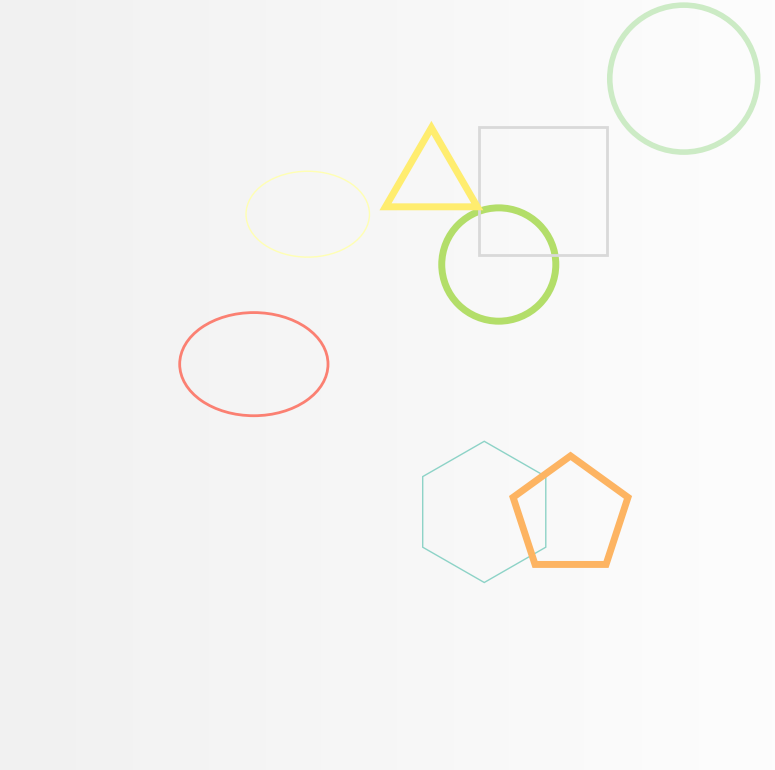[{"shape": "hexagon", "thickness": 0.5, "radius": 0.46, "center": [0.625, 0.335]}, {"shape": "oval", "thickness": 0.5, "radius": 0.4, "center": [0.397, 0.722]}, {"shape": "oval", "thickness": 1, "radius": 0.48, "center": [0.328, 0.527]}, {"shape": "pentagon", "thickness": 2.5, "radius": 0.39, "center": [0.736, 0.33]}, {"shape": "circle", "thickness": 2.5, "radius": 0.37, "center": [0.644, 0.656]}, {"shape": "square", "thickness": 1, "radius": 0.41, "center": [0.701, 0.752]}, {"shape": "circle", "thickness": 2, "radius": 0.48, "center": [0.882, 0.898]}, {"shape": "triangle", "thickness": 2.5, "radius": 0.34, "center": [0.557, 0.766]}]